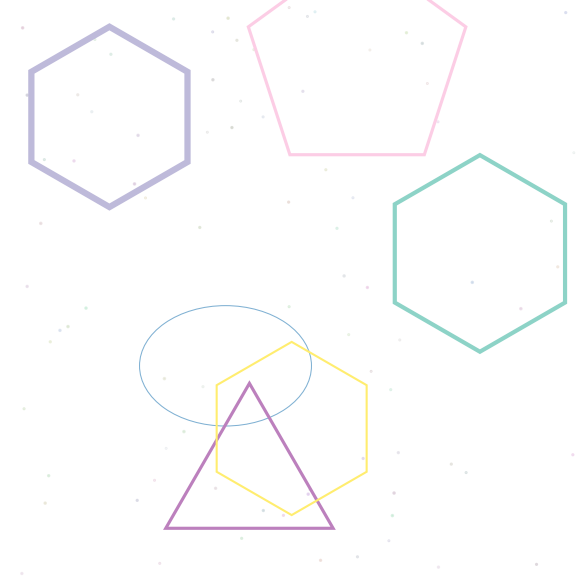[{"shape": "hexagon", "thickness": 2, "radius": 0.85, "center": [0.831, 0.56]}, {"shape": "hexagon", "thickness": 3, "radius": 0.78, "center": [0.189, 0.797]}, {"shape": "oval", "thickness": 0.5, "radius": 0.74, "center": [0.39, 0.366]}, {"shape": "pentagon", "thickness": 1.5, "radius": 0.99, "center": [0.618, 0.891]}, {"shape": "triangle", "thickness": 1.5, "radius": 0.84, "center": [0.432, 0.168]}, {"shape": "hexagon", "thickness": 1, "radius": 0.75, "center": [0.505, 0.257]}]